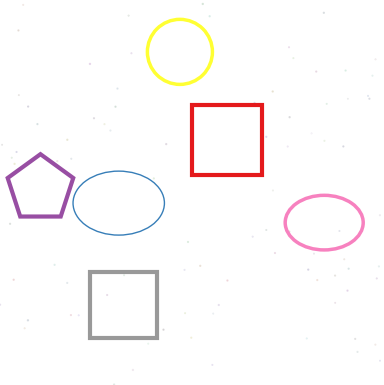[{"shape": "square", "thickness": 3, "radius": 0.46, "center": [0.59, 0.637]}, {"shape": "oval", "thickness": 1, "radius": 0.59, "center": [0.308, 0.472]}, {"shape": "pentagon", "thickness": 3, "radius": 0.45, "center": [0.105, 0.51]}, {"shape": "circle", "thickness": 2.5, "radius": 0.42, "center": [0.467, 0.865]}, {"shape": "oval", "thickness": 2.5, "radius": 0.51, "center": [0.842, 0.422]}, {"shape": "square", "thickness": 3, "radius": 0.43, "center": [0.32, 0.208]}]